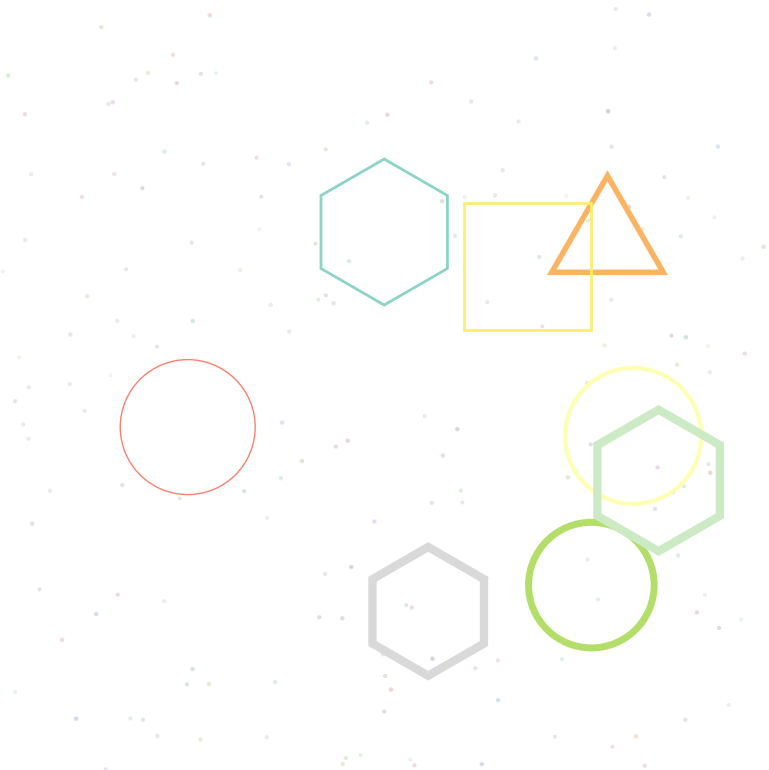[{"shape": "hexagon", "thickness": 1, "radius": 0.47, "center": [0.499, 0.699]}, {"shape": "circle", "thickness": 1.5, "radius": 0.44, "center": [0.822, 0.434]}, {"shape": "circle", "thickness": 0.5, "radius": 0.44, "center": [0.244, 0.445]}, {"shape": "triangle", "thickness": 2, "radius": 0.42, "center": [0.789, 0.688]}, {"shape": "circle", "thickness": 2.5, "radius": 0.41, "center": [0.768, 0.24]}, {"shape": "hexagon", "thickness": 3, "radius": 0.42, "center": [0.556, 0.206]}, {"shape": "hexagon", "thickness": 3, "radius": 0.46, "center": [0.855, 0.376]}, {"shape": "square", "thickness": 1, "radius": 0.41, "center": [0.685, 0.654]}]